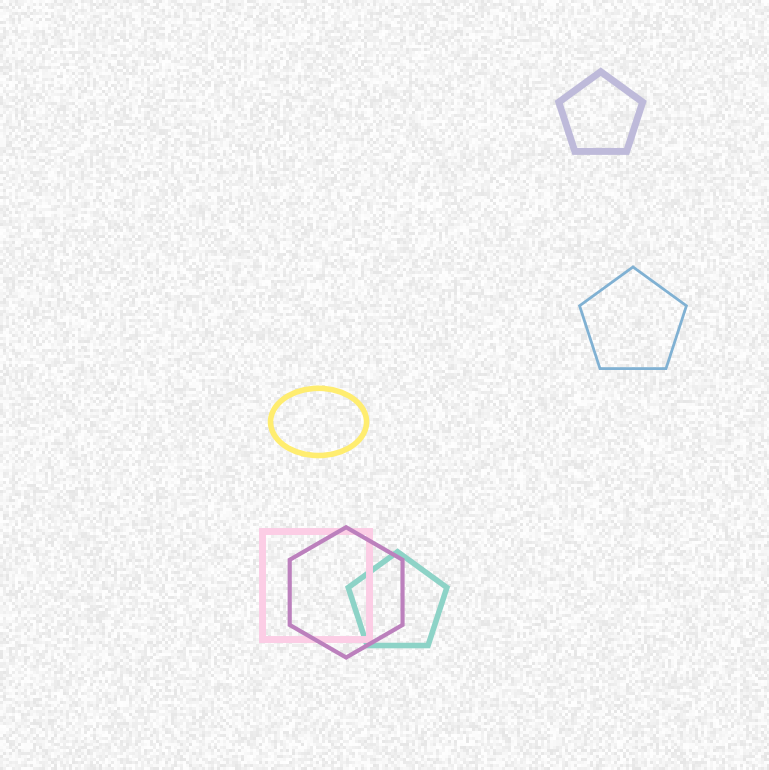[{"shape": "pentagon", "thickness": 2, "radius": 0.34, "center": [0.516, 0.216]}, {"shape": "pentagon", "thickness": 2.5, "radius": 0.29, "center": [0.78, 0.85]}, {"shape": "pentagon", "thickness": 1, "radius": 0.36, "center": [0.822, 0.58]}, {"shape": "square", "thickness": 2.5, "radius": 0.35, "center": [0.41, 0.24]}, {"shape": "hexagon", "thickness": 1.5, "radius": 0.42, "center": [0.45, 0.231]}, {"shape": "oval", "thickness": 2, "radius": 0.31, "center": [0.414, 0.452]}]